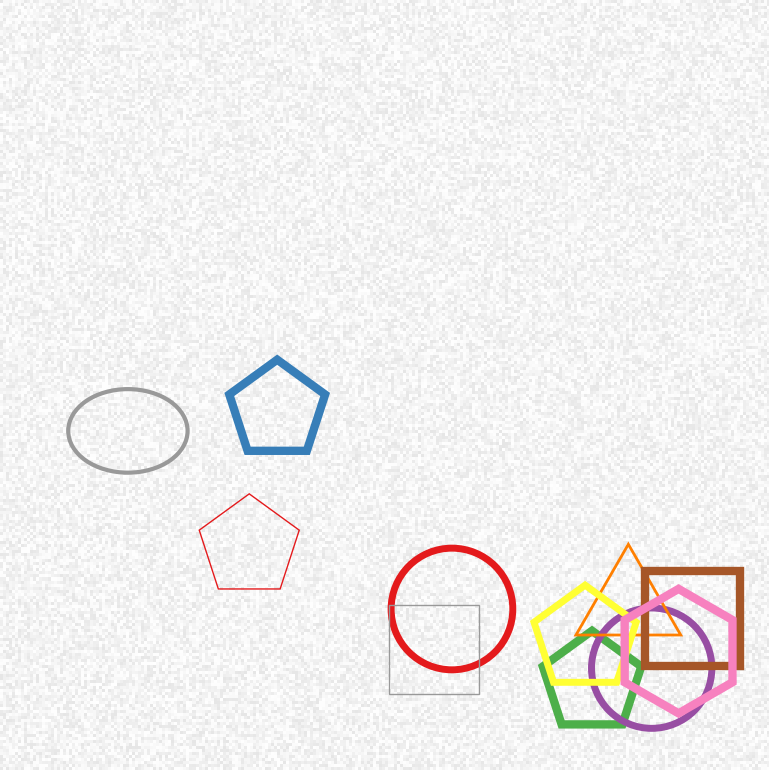[{"shape": "pentagon", "thickness": 0.5, "radius": 0.34, "center": [0.324, 0.29]}, {"shape": "circle", "thickness": 2.5, "radius": 0.4, "center": [0.587, 0.209]}, {"shape": "pentagon", "thickness": 3, "radius": 0.33, "center": [0.36, 0.467]}, {"shape": "pentagon", "thickness": 3, "radius": 0.34, "center": [0.769, 0.114]}, {"shape": "circle", "thickness": 2.5, "radius": 0.39, "center": [0.846, 0.132]}, {"shape": "triangle", "thickness": 1, "radius": 0.39, "center": [0.816, 0.215]}, {"shape": "pentagon", "thickness": 2.5, "radius": 0.35, "center": [0.76, 0.17]}, {"shape": "square", "thickness": 3, "radius": 0.31, "center": [0.9, 0.196]}, {"shape": "hexagon", "thickness": 3, "radius": 0.4, "center": [0.881, 0.154]}, {"shape": "oval", "thickness": 1.5, "radius": 0.39, "center": [0.166, 0.44]}, {"shape": "square", "thickness": 0.5, "radius": 0.29, "center": [0.563, 0.156]}]